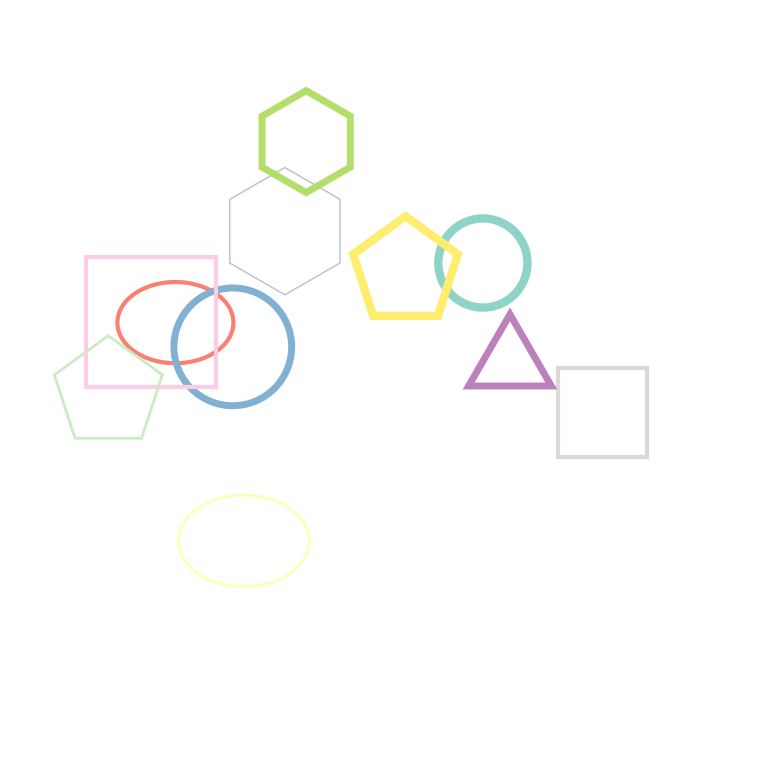[{"shape": "circle", "thickness": 3, "radius": 0.29, "center": [0.627, 0.658]}, {"shape": "oval", "thickness": 1, "radius": 0.43, "center": [0.317, 0.297]}, {"shape": "hexagon", "thickness": 0.5, "radius": 0.41, "center": [0.37, 0.7]}, {"shape": "oval", "thickness": 1.5, "radius": 0.38, "center": [0.228, 0.581]}, {"shape": "circle", "thickness": 2.5, "radius": 0.38, "center": [0.302, 0.55]}, {"shape": "hexagon", "thickness": 2.5, "radius": 0.33, "center": [0.398, 0.816]}, {"shape": "square", "thickness": 1.5, "radius": 0.42, "center": [0.196, 0.582]}, {"shape": "square", "thickness": 1.5, "radius": 0.29, "center": [0.782, 0.464]}, {"shape": "triangle", "thickness": 2.5, "radius": 0.31, "center": [0.662, 0.53]}, {"shape": "pentagon", "thickness": 1, "radius": 0.37, "center": [0.141, 0.49]}, {"shape": "pentagon", "thickness": 3, "radius": 0.36, "center": [0.527, 0.648]}]